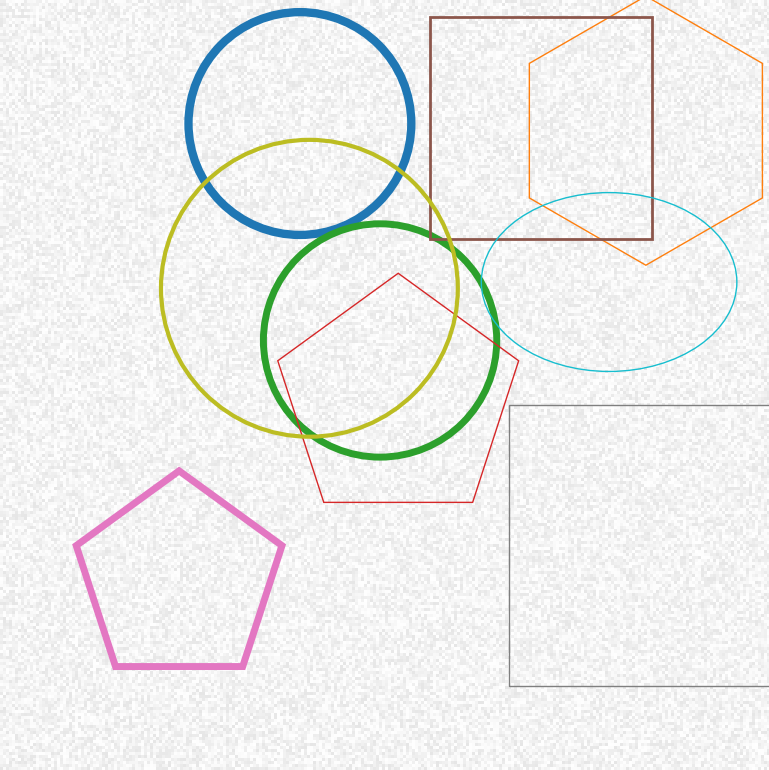[{"shape": "circle", "thickness": 3, "radius": 0.72, "center": [0.389, 0.84]}, {"shape": "hexagon", "thickness": 0.5, "radius": 0.87, "center": [0.839, 0.83]}, {"shape": "circle", "thickness": 2.5, "radius": 0.76, "center": [0.494, 0.558]}, {"shape": "pentagon", "thickness": 0.5, "radius": 0.82, "center": [0.517, 0.481]}, {"shape": "square", "thickness": 1, "radius": 0.72, "center": [0.703, 0.834]}, {"shape": "pentagon", "thickness": 2.5, "radius": 0.7, "center": [0.233, 0.248]}, {"shape": "square", "thickness": 0.5, "radius": 0.91, "center": [0.844, 0.292]}, {"shape": "circle", "thickness": 1.5, "radius": 0.96, "center": [0.402, 0.626]}, {"shape": "oval", "thickness": 0.5, "radius": 0.83, "center": [0.791, 0.634]}]